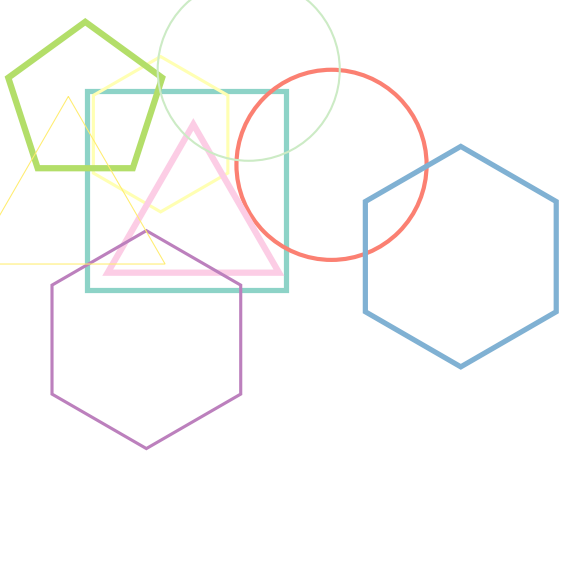[{"shape": "square", "thickness": 2.5, "radius": 0.86, "center": [0.323, 0.669]}, {"shape": "hexagon", "thickness": 1.5, "radius": 0.67, "center": [0.278, 0.767]}, {"shape": "circle", "thickness": 2, "radius": 0.82, "center": [0.574, 0.714]}, {"shape": "hexagon", "thickness": 2.5, "radius": 0.95, "center": [0.798, 0.555]}, {"shape": "pentagon", "thickness": 3, "radius": 0.7, "center": [0.148, 0.821]}, {"shape": "triangle", "thickness": 3, "radius": 0.86, "center": [0.335, 0.613]}, {"shape": "hexagon", "thickness": 1.5, "radius": 0.94, "center": [0.253, 0.411]}, {"shape": "circle", "thickness": 1, "radius": 0.79, "center": [0.431, 0.878]}, {"shape": "triangle", "thickness": 0.5, "radius": 0.97, "center": [0.118, 0.639]}]